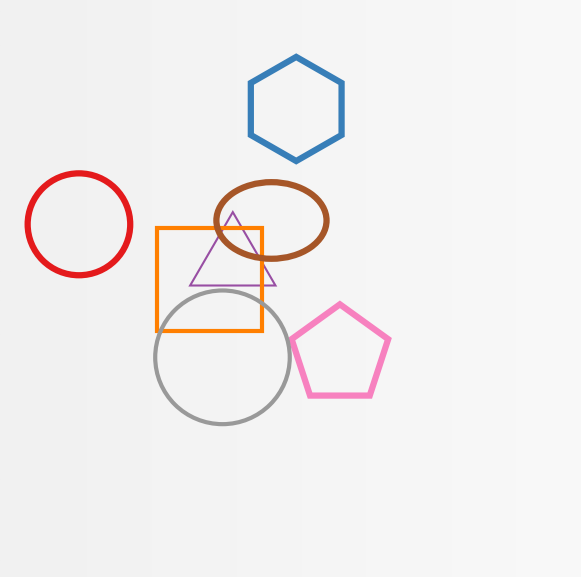[{"shape": "circle", "thickness": 3, "radius": 0.44, "center": [0.136, 0.611]}, {"shape": "hexagon", "thickness": 3, "radius": 0.45, "center": [0.51, 0.81]}, {"shape": "triangle", "thickness": 1, "radius": 0.42, "center": [0.401, 0.547]}, {"shape": "square", "thickness": 2, "radius": 0.45, "center": [0.36, 0.515]}, {"shape": "oval", "thickness": 3, "radius": 0.47, "center": [0.467, 0.617]}, {"shape": "pentagon", "thickness": 3, "radius": 0.44, "center": [0.585, 0.385]}, {"shape": "circle", "thickness": 2, "radius": 0.58, "center": [0.383, 0.38]}]